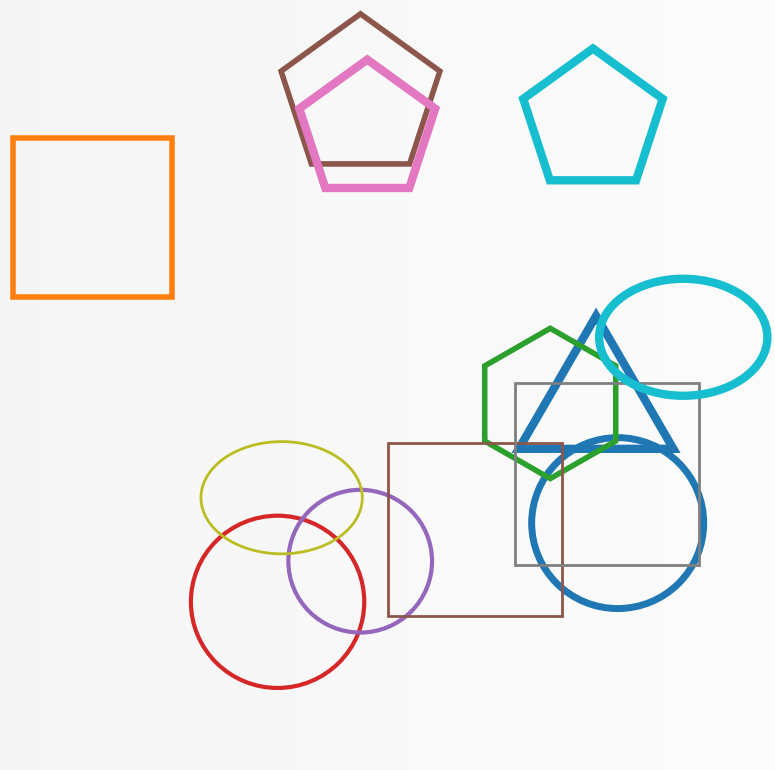[{"shape": "circle", "thickness": 2.5, "radius": 0.55, "center": [0.797, 0.321]}, {"shape": "triangle", "thickness": 3, "radius": 0.58, "center": [0.769, 0.475]}, {"shape": "square", "thickness": 2, "radius": 0.51, "center": [0.119, 0.718]}, {"shape": "hexagon", "thickness": 2, "radius": 0.49, "center": [0.71, 0.476]}, {"shape": "circle", "thickness": 1.5, "radius": 0.56, "center": [0.358, 0.218]}, {"shape": "circle", "thickness": 1.5, "radius": 0.46, "center": [0.465, 0.271]}, {"shape": "square", "thickness": 1, "radius": 0.56, "center": [0.613, 0.312]}, {"shape": "pentagon", "thickness": 2, "radius": 0.54, "center": [0.465, 0.874]}, {"shape": "pentagon", "thickness": 3, "radius": 0.46, "center": [0.474, 0.83]}, {"shape": "square", "thickness": 1, "radius": 0.59, "center": [0.783, 0.385]}, {"shape": "oval", "thickness": 1, "radius": 0.52, "center": [0.363, 0.354]}, {"shape": "pentagon", "thickness": 3, "radius": 0.47, "center": [0.765, 0.842]}, {"shape": "oval", "thickness": 3, "radius": 0.54, "center": [0.882, 0.562]}]